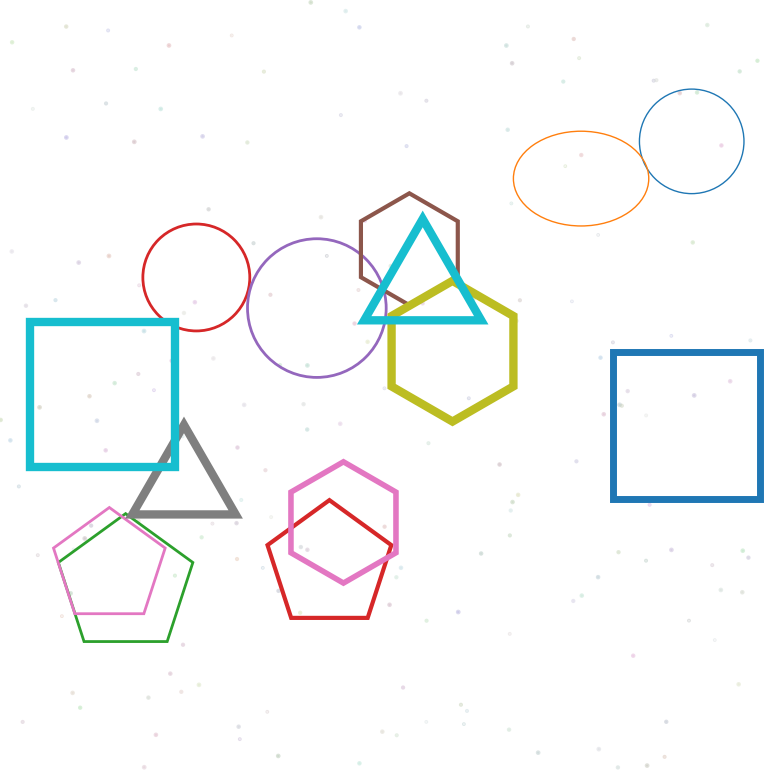[{"shape": "circle", "thickness": 0.5, "radius": 0.34, "center": [0.898, 0.816]}, {"shape": "square", "thickness": 2.5, "radius": 0.48, "center": [0.892, 0.448]}, {"shape": "oval", "thickness": 0.5, "radius": 0.44, "center": [0.755, 0.768]}, {"shape": "pentagon", "thickness": 1, "radius": 0.46, "center": [0.163, 0.241]}, {"shape": "circle", "thickness": 1, "radius": 0.35, "center": [0.255, 0.64]}, {"shape": "pentagon", "thickness": 1.5, "radius": 0.42, "center": [0.428, 0.266]}, {"shape": "circle", "thickness": 1, "radius": 0.45, "center": [0.411, 0.6]}, {"shape": "hexagon", "thickness": 1.5, "radius": 0.36, "center": [0.532, 0.676]}, {"shape": "pentagon", "thickness": 1, "radius": 0.38, "center": [0.142, 0.265]}, {"shape": "hexagon", "thickness": 2, "radius": 0.39, "center": [0.446, 0.322]}, {"shape": "triangle", "thickness": 3, "radius": 0.39, "center": [0.239, 0.371]}, {"shape": "hexagon", "thickness": 3, "radius": 0.46, "center": [0.588, 0.544]}, {"shape": "square", "thickness": 3, "radius": 0.47, "center": [0.133, 0.487]}, {"shape": "triangle", "thickness": 3, "radius": 0.44, "center": [0.549, 0.628]}]